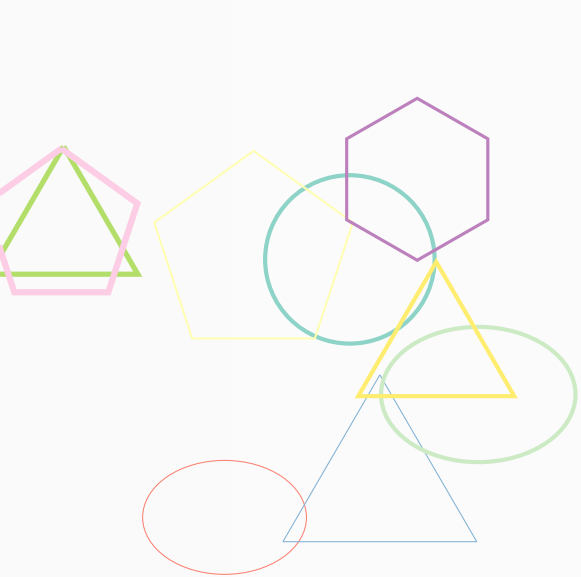[{"shape": "circle", "thickness": 2, "radius": 0.73, "center": [0.602, 0.55]}, {"shape": "pentagon", "thickness": 1, "radius": 0.9, "center": [0.436, 0.558]}, {"shape": "oval", "thickness": 0.5, "radius": 0.7, "center": [0.386, 0.103]}, {"shape": "triangle", "thickness": 0.5, "radius": 0.96, "center": [0.653, 0.157]}, {"shape": "triangle", "thickness": 2.5, "radius": 0.74, "center": [0.109, 0.598]}, {"shape": "pentagon", "thickness": 3, "radius": 0.69, "center": [0.105, 0.604]}, {"shape": "hexagon", "thickness": 1.5, "radius": 0.7, "center": [0.718, 0.689]}, {"shape": "oval", "thickness": 2, "radius": 0.84, "center": [0.823, 0.316]}, {"shape": "triangle", "thickness": 2, "radius": 0.77, "center": [0.751, 0.391]}]